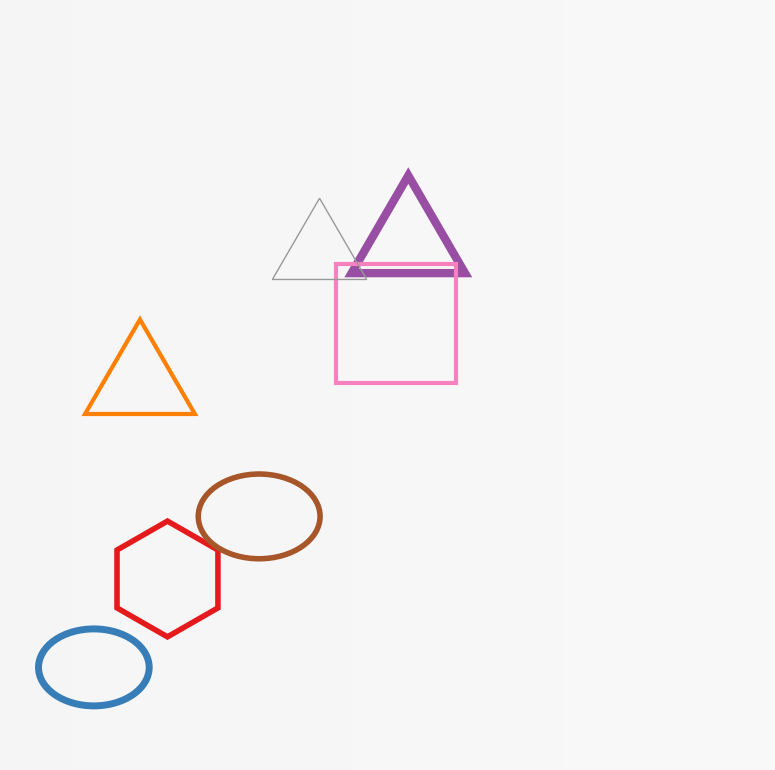[{"shape": "hexagon", "thickness": 2, "radius": 0.38, "center": [0.216, 0.248]}, {"shape": "oval", "thickness": 2.5, "radius": 0.36, "center": [0.121, 0.133]}, {"shape": "triangle", "thickness": 3, "radius": 0.42, "center": [0.527, 0.688]}, {"shape": "triangle", "thickness": 1.5, "radius": 0.41, "center": [0.181, 0.503]}, {"shape": "oval", "thickness": 2, "radius": 0.39, "center": [0.334, 0.329]}, {"shape": "square", "thickness": 1.5, "radius": 0.39, "center": [0.511, 0.579]}, {"shape": "triangle", "thickness": 0.5, "radius": 0.35, "center": [0.412, 0.672]}]